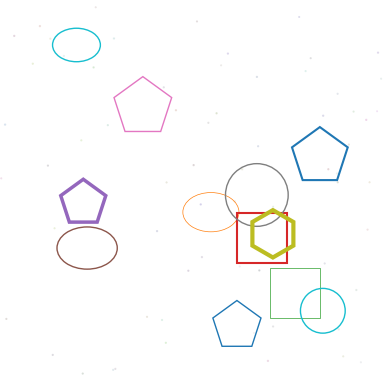[{"shape": "pentagon", "thickness": 1.5, "radius": 0.38, "center": [0.831, 0.594]}, {"shape": "pentagon", "thickness": 1, "radius": 0.33, "center": [0.615, 0.154]}, {"shape": "oval", "thickness": 0.5, "radius": 0.36, "center": [0.548, 0.449]}, {"shape": "square", "thickness": 0.5, "radius": 0.32, "center": [0.767, 0.239]}, {"shape": "square", "thickness": 1.5, "radius": 0.33, "center": [0.681, 0.382]}, {"shape": "pentagon", "thickness": 2.5, "radius": 0.31, "center": [0.216, 0.473]}, {"shape": "oval", "thickness": 1, "radius": 0.39, "center": [0.226, 0.356]}, {"shape": "pentagon", "thickness": 1, "radius": 0.39, "center": [0.371, 0.722]}, {"shape": "circle", "thickness": 1, "radius": 0.41, "center": [0.667, 0.494]}, {"shape": "hexagon", "thickness": 3, "radius": 0.31, "center": [0.709, 0.393]}, {"shape": "circle", "thickness": 1, "radius": 0.29, "center": [0.839, 0.193]}, {"shape": "oval", "thickness": 1, "radius": 0.31, "center": [0.199, 0.883]}]